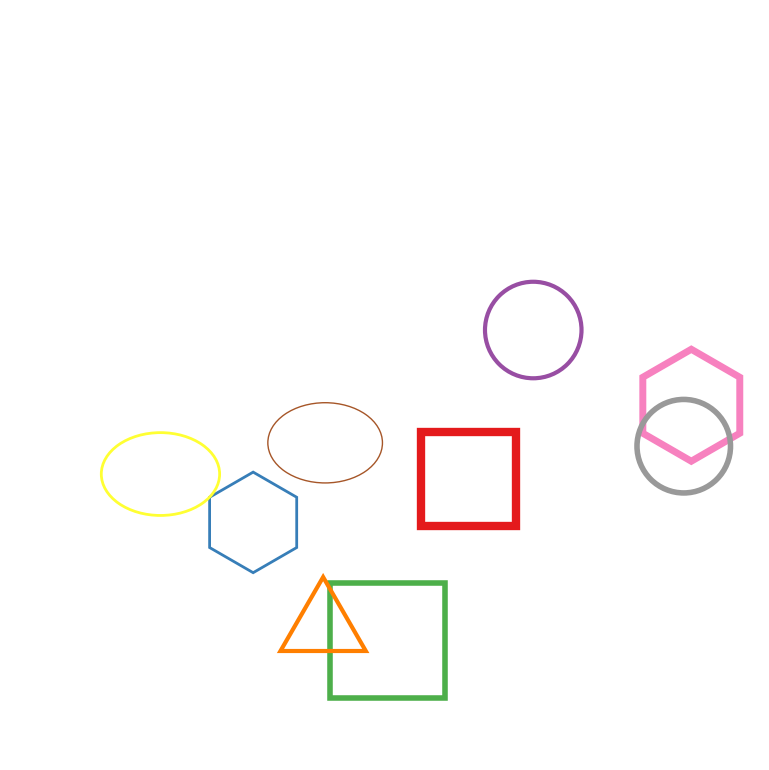[{"shape": "square", "thickness": 3, "radius": 0.31, "center": [0.608, 0.378]}, {"shape": "hexagon", "thickness": 1, "radius": 0.33, "center": [0.329, 0.322]}, {"shape": "square", "thickness": 2, "radius": 0.37, "center": [0.503, 0.168]}, {"shape": "circle", "thickness": 1.5, "radius": 0.31, "center": [0.693, 0.571]}, {"shape": "triangle", "thickness": 1.5, "radius": 0.32, "center": [0.42, 0.187]}, {"shape": "oval", "thickness": 1, "radius": 0.38, "center": [0.208, 0.384]}, {"shape": "oval", "thickness": 0.5, "radius": 0.37, "center": [0.422, 0.425]}, {"shape": "hexagon", "thickness": 2.5, "radius": 0.36, "center": [0.898, 0.474]}, {"shape": "circle", "thickness": 2, "radius": 0.3, "center": [0.888, 0.421]}]